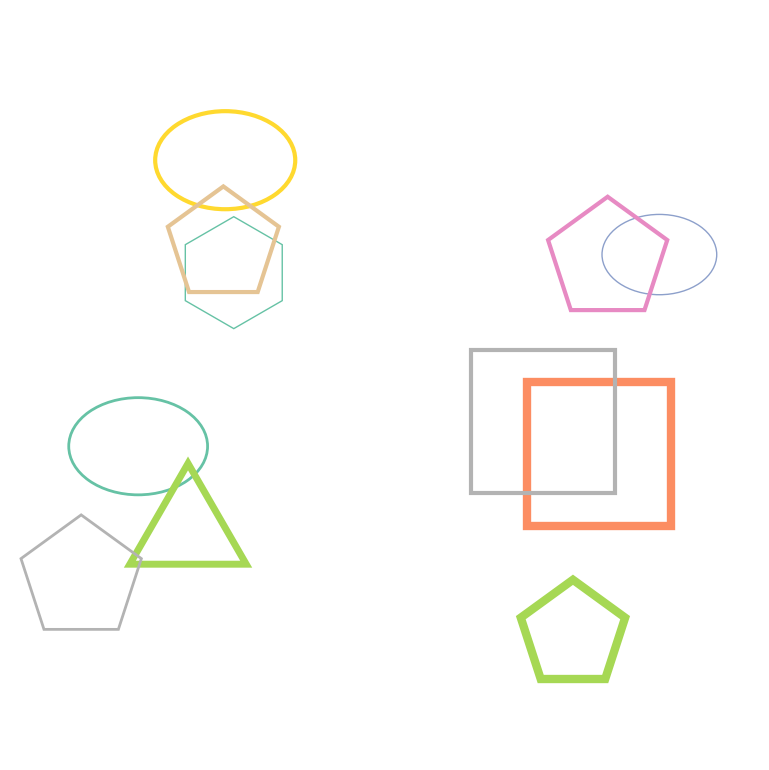[{"shape": "hexagon", "thickness": 0.5, "radius": 0.36, "center": [0.304, 0.646]}, {"shape": "oval", "thickness": 1, "radius": 0.45, "center": [0.179, 0.42]}, {"shape": "square", "thickness": 3, "radius": 0.47, "center": [0.778, 0.41]}, {"shape": "oval", "thickness": 0.5, "radius": 0.37, "center": [0.856, 0.669]}, {"shape": "pentagon", "thickness": 1.5, "radius": 0.41, "center": [0.789, 0.663]}, {"shape": "pentagon", "thickness": 3, "radius": 0.36, "center": [0.744, 0.176]}, {"shape": "triangle", "thickness": 2.5, "radius": 0.44, "center": [0.244, 0.311]}, {"shape": "oval", "thickness": 1.5, "radius": 0.45, "center": [0.292, 0.792]}, {"shape": "pentagon", "thickness": 1.5, "radius": 0.38, "center": [0.29, 0.682]}, {"shape": "square", "thickness": 1.5, "radius": 0.46, "center": [0.705, 0.453]}, {"shape": "pentagon", "thickness": 1, "radius": 0.41, "center": [0.105, 0.249]}]